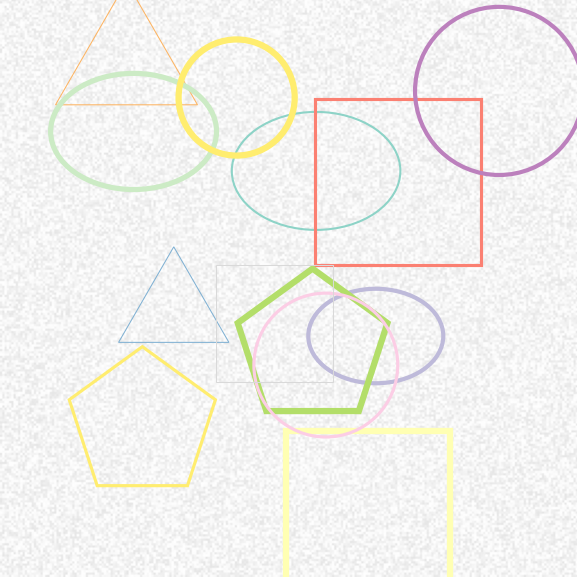[{"shape": "oval", "thickness": 1, "radius": 0.73, "center": [0.547, 0.703]}, {"shape": "square", "thickness": 3, "radius": 0.71, "center": [0.637, 0.11]}, {"shape": "oval", "thickness": 2, "radius": 0.58, "center": [0.651, 0.417]}, {"shape": "square", "thickness": 1.5, "radius": 0.72, "center": [0.69, 0.684]}, {"shape": "triangle", "thickness": 0.5, "radius": 0.55, "center": [0.301, 0.461]}, {"shape": "triangle", "thickness": 0.5, "radius": 0.71, "center": [0.219, 0.889]}, {"shape": "pentagon", "thickness": 3, "radius": 0.68, "center": [0.541, 0.398]}, {"shape": "circle", "thickness": 1.5, "radius": 0.62, "center": [0.564, 0.367]}, {"shape": "square", "thickness": 0.5, "radius": 0.51, "center": [0.475, 0.439]}, {"shape": "circle", "thickness": 2, "radius": 0.73, "center": [0.864, 0.842]}, {"shape": "oval", "thickness": 2.5, "radius": 0.72, "center": [0.231, 0.771]}, {"shape": "pentagon", "thickness": 1.5, "radius": 0.67, "center": [0.246, 0.266]}, {"shape": "circle", "thickness": 3, "radius": 0.5, "center": [0.41, 0.83]}]